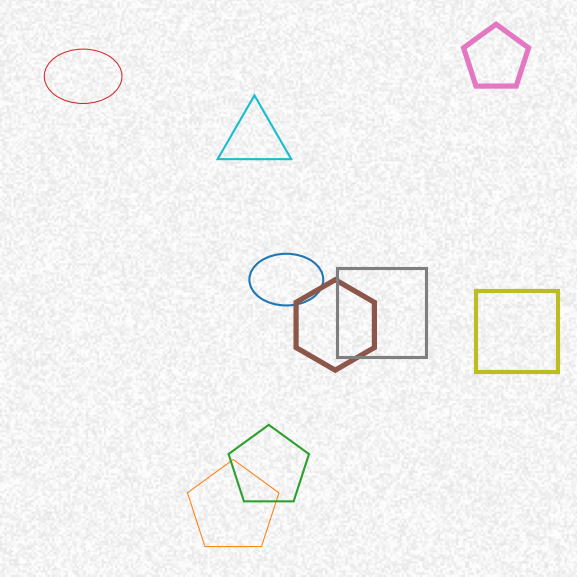[{"shape": "oval", "thickness": 1, "radius": 0.32, "center": [0.496, 0.515]}, {"shape": "pentagon", "thickness": 0.5, "radius": 0.42, "center": [0.404, 0.12]}, {"shape": "pentagon", "thickness": 1, "radius": 0.37, "center": [0.465, 0.19]}, {"shape": "oval", "thickness": 0.5, "radius": 0.34, "center": [0.144, 0.867]}, {"shape": "hexagon", "thickness": 2.5, "radius": 0.39, "center": [0.581, 0.436]}, {"shape": "pentagon", "thickness": 2.5, "radius": 0.3, "center": [0.859, 0.898]}, {"shape": "square", "thickness": 1.5, "radius": 0.39, "center": [0.66, 0.458]}, {"shape": "square", "thickness": 2, "radius": 0.35, "center": [0.895, 0.425]}, {"shape": "triangle", "thickness": 1, "radius": 0.37, "center": [0.441, 0.76]}]